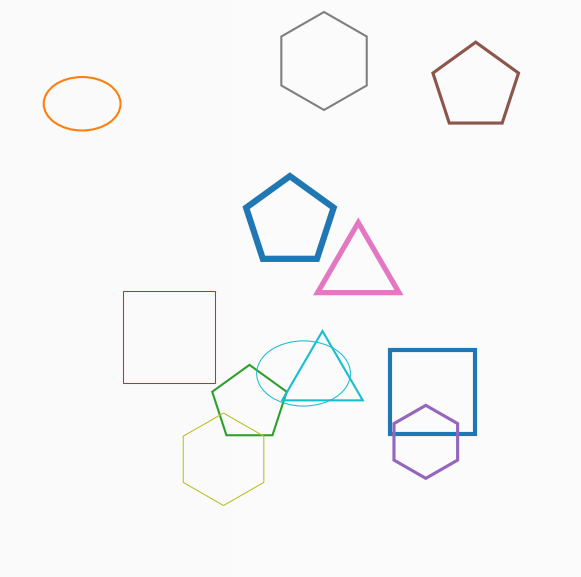[{"shape": "pentagon", "thickness": 3, "radius": 0.4, "center": [0.499, 0.615]}, {"shape": "square", "thickness": 2, "radius": 0.37, "center": [0.744, 0.32]}, {"shape": "oval", "thickness": 1, "radius": 0.33, "center": [0.141, 0.819]}, {"shape": "pentagon", "thickness": 1, "radius": 0.34, "center": [0.429, 0.3]}, {"shape": "square", "thickness": 0.5, "radius": 0.4, "center": [0.291, 0.415]}, {"shape": "hexagon", "thickness": 1.5, "radius": 0.32, "center": [0.733, 0.234]}, {"shape": "pentagon", "thickness": 1.5, "radius": 0.39, "center": [0.818, 0.849]}, {"shape": "triangle", "thickness": 2.5, "radius": 0.4, "center": [0.616, 0.533]}, {"shape": "hexagon", "thickness": 1, "radius": 0.42, "center": [0.557, 0.894]}, {"shape": "hexagon", "thickness": 0.5, "radius": 0.4, "center": [0.385, 0.204]}, {"shape": "triangle", "thickness": 1, "radius": 0.4, "center": [0.555, 0.346]}, {"shape": "oval", "thickness": 0.5, "radius": 0.4, "center": [0.522, 0.352]}]